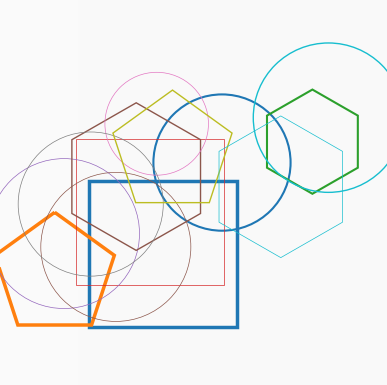[{"shape": "square", "thickness": 2.5, "radius": 0.95, "center": [0.421, 0.34]}, {"shape": "circle", "thickness": 1.5, "radius": 0.88, "center": [0.573, 0.578]}, {"shape": "pentagon", "thickness": 2.5, "radius": 0.81, "center": [0.141, 0.287]}, {"shape": "hexagon", "thickness": 1.5, "radius": 0.68, "center": [0.806, 0.632]}, {"shape": "square", "thickness": 0.5, "radius": 0.95, "center": [0.387, 0.449]}, {"shape": "circle", "thickness": 0.5, "radius": 0.97, "center": [0.165, 0.393]}, {"shape": "hexagon", "thickness": 1, "radius": 0.96, "center": [0.351, 0.541]}, {"shape": "circle", "thickness": 0.5, "radius": 0.97, "center": [0.299, 0.359]}, {"shape": "circle", "thickness": 0.5, "radius": 0.67, "center": [0.404, 0.679]}, {"shape": "circle", "thickness": 0.5, "radius": 0.94, "center": [0.234, 0.47]}, {"shape": "pentagon", "thickness": 1, "radius": 0.81, "center": [0.445, 0.604]}, {"shape": "circle", "thickness": 1, "radius": 0.97, "center": [0.848, 0.694]}, {"shape": "hexagon", "thickness": 0.5, "radius": 0.92, "center": [0.725, 0.515]}]